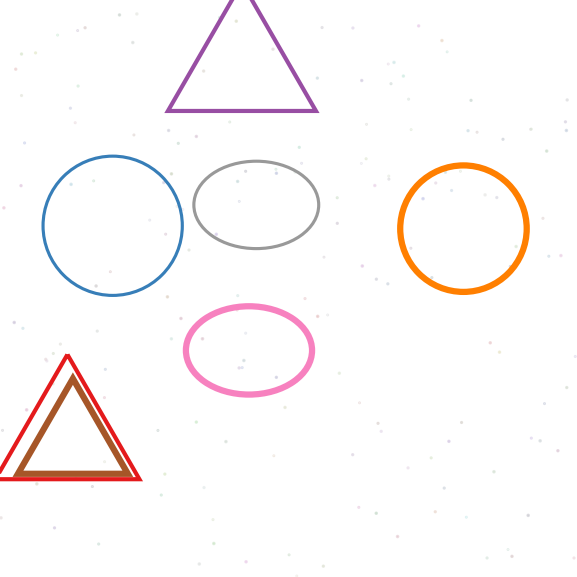[{"shape": "triangle", "thickness": 2, "radius": 0.72, "center": [0.117, 0.241]}, {"shape": "circle", "thickness": 1.5, "radius": 0.6, "center": [0.195, 0.608]}, {"shape": "triangle", "thickness": 2, "radius": 0.74, "center": [0.419, 0.881]}, {"shape": "circle", "thickness": 3, "radius": 0.55, "center": [0.803, 0.603]}, {"shape": "triangle", "thickness": 3, "radius": 0.55, "center": [0.126, 0.234]}, {"shape": "oval", "thickness": 3, "radius": 0.55, "center": [0.431, 0.392]}, {"shape": "oval", "thickness": 1.5, "radius": 0.54, "center": [0.444, 0.644]}]